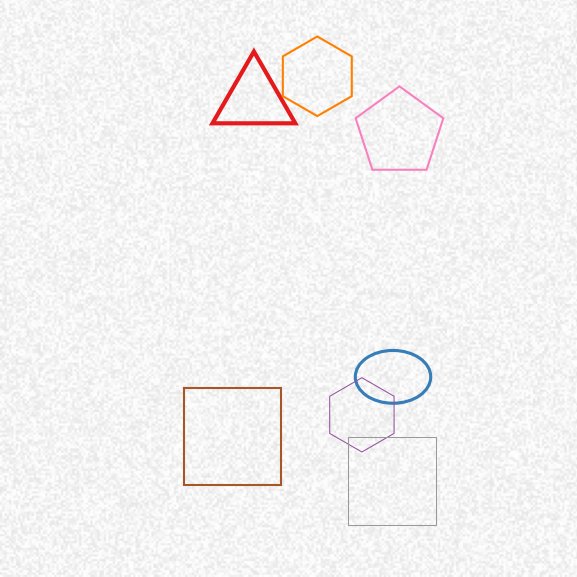[{"shape": "triangle", "thickness": 2, "radius": 0.41, "center": [0.44, 0.827]}, {"shape": "oval", "thickness": 1.5, "radius": 0.33, "center": [0.681, 0.347]}, {"shape": "hexagon", "thickness": 0.5, "radius": 0.32, "center": [0.627, 0.281]}, {"shape": "hexagon", "thickness": 1, "radius": 0.34, "center": [0.549, 0.867]}, {"shape": "square", "thickness": 1, "radius": 0.42, "center": [0.403, 0.244]}, {"shape": "pentagon", "thickness": 1, "radius": 0.4, "center": [0.692, 0.77]}, {"shape": "square", "thickness": 0.5, "radius": 0.38, "center": [0.679, 0.166]}]